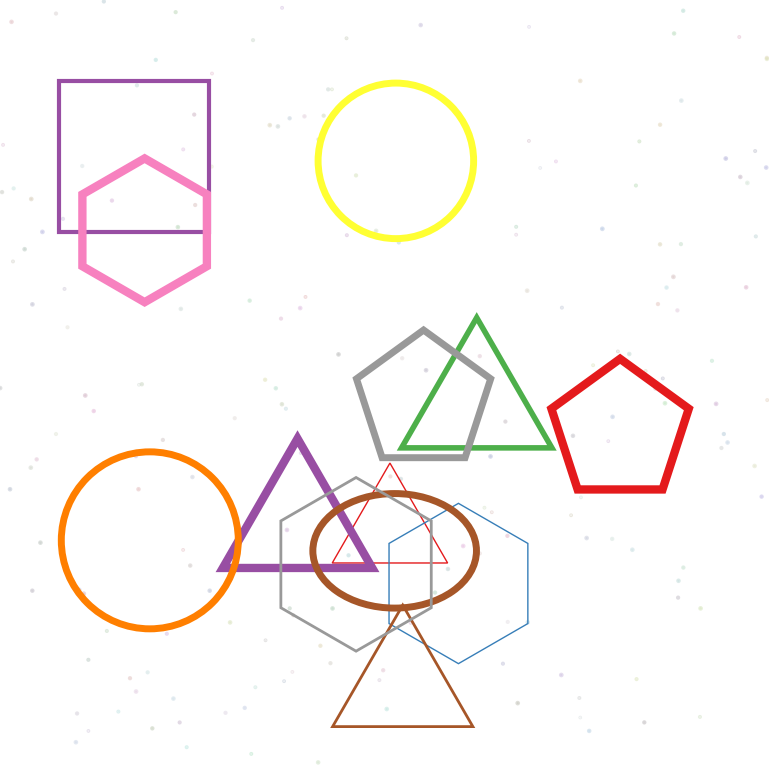[{"shape": "pentagon", "thickness": 3, "radius": 0.47, "center": [0.805, 0.44]}, {"shape": "triangle", "thickness": 0.5, "radius": 0.43, "center": [0.506, 0.312]}, {"shape": "hexagon", "thickness": 0.5, "radius": 0.52, "center": [0.595, 0.242]}, {"shape": "triangle", "thickness": 2, "radius": 0.56, "center": [0.619, 0.475]}, {"shape": "square", "thickness": 1.5, "radius": 0.49, "center": [0.174, 0.797]}, {"shape": "triangle", "thickness": 3, "radius": 0.56, "center": [0.386, 0.318]}, {"shape": "circle", "thickness": 2.5, "radius": 0.57, "center": [0.195, 0.298]}, {"shape": "circle", "thickness": 2.5, "radius": 0.5, "center": [0.514, 0.791]}, {"shape": "oval", "thickness": 2.5, "radius": 0.53, "center": [0.513, 0.285]}, {"shape": "triangle", "thickness": 1, "radius": 0.53, "center": [0.523, 0.109]}, {"shape": "hexagon", "thickness": 3, "radius": 0.47, "center": [0.188, 0.701]}, {"shape": "hexagon", "thickness": 1, "radius": 0.56, "center": [0.462, 0.267]}, {"shape": "pentagon", "thickness": 2.5, "radius": 0.46, "center": [0.55, 0.48]}]